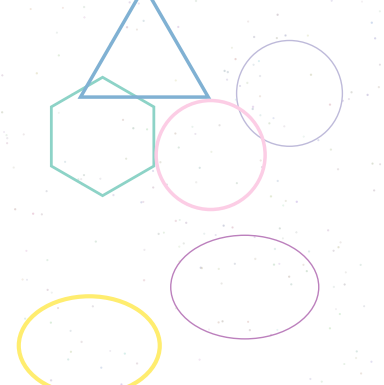[{"shape": "hexagon", "thickness": 2, "radius": 0.77, "center": [0.266, 0.646]}, {"shape": "circle", "thickness": 1, "radius": 0.69, "center": [0.752, 0.757]}, {"shape": "triangle", "thickness": 2.5, "radius": 0.96, "center": [0.375, 0.844]}, {"shape": "circle", "thickness": 2.5, "radius": 0.71, "center": [0.547, 0.597]}, {"shape": "oval", "thickness": 1, "radius": 0.96, "center": [0.636, 0.254]}, {"shape": "oval", "thickness": 3, "radius": 0.92, "center": [0.232, 0.102]}]